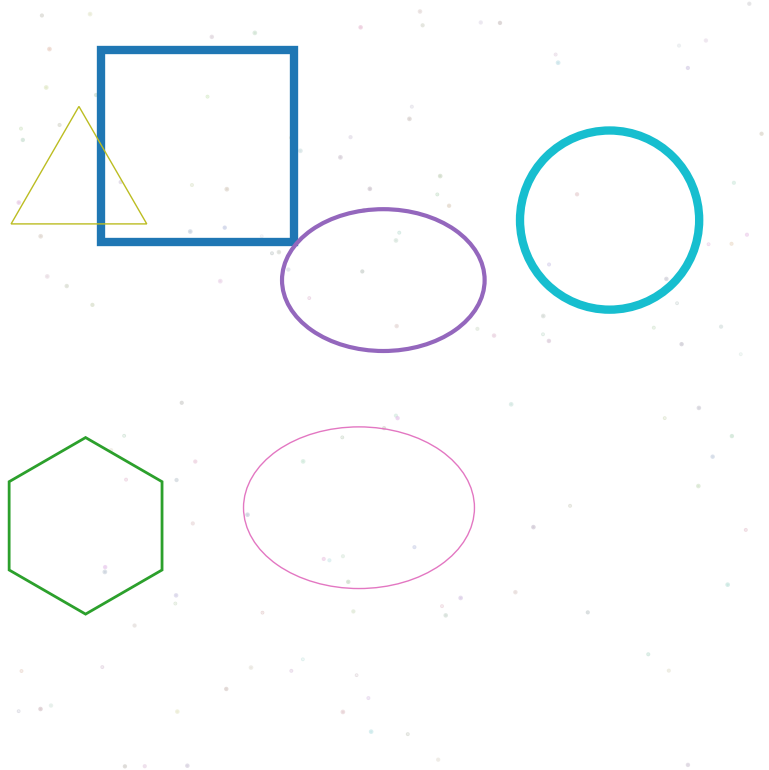[{"shape": "square", "thickness": 3, "radius": 0.63, "center": [0.256, 0.81]}, {"shape": "hexagon", "thickness": 1, "radius": 0.57, "center": [0.111, 0.317]}, {"shape": "oval", "thickness": 1.5, "radius": 0.66, "center": [0.498, 0.636]}, {"shape": "oval", "thickness": 0.5, "radius": 0.75, "center": [0.466, 0.341]}, {"shape": "triangle", "thickness": 0.5, "radius": 0.51, "center": [0.103, 0.76]}, {"shape": "circle", "thickness": 3, "radius": 0.58, "center": [0.792, 0.714]}]